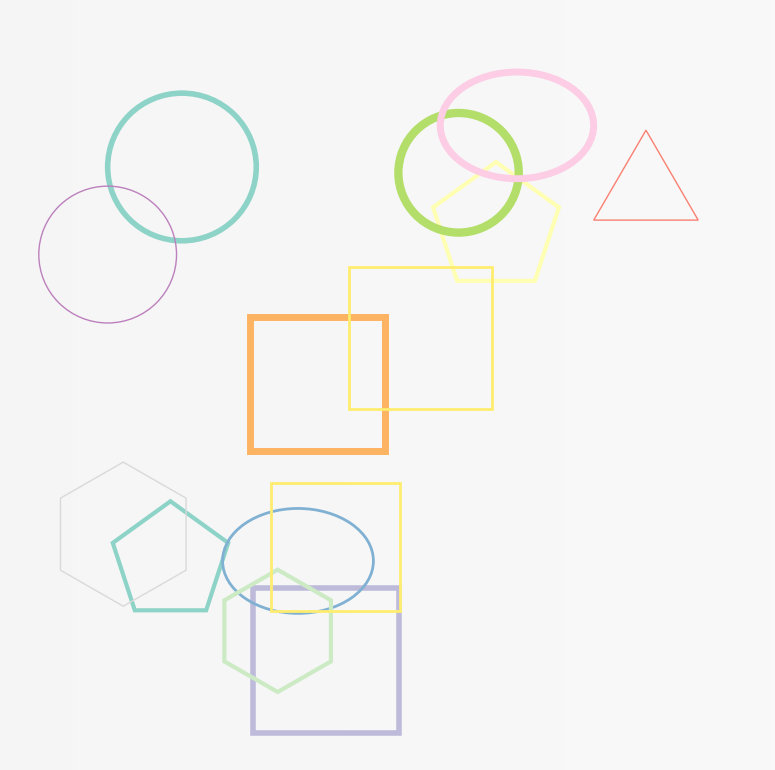[{"shape": "circle", "thickness": 2, "radius": 0.48, "center": [0.235, 0.783]}, {"shape": "pentagon", "thickness": 1.5, "radius": 0.39, "center": [0.22, 0.271]}, {"shape": "pentagon", "thickness": 1.5, "radius": 0.43, "center": [0.64, 0.704]}, {"shape": "square", "thickness": 2, "radius": 0.47, "center": [0.421, 0.142]}, {"shape": "triangle", "thickness": 0.5, "radius": 0.39, "center": [0.834, 0.753]}, {"shape": "oval", "thickness": 1, "radius": 0.49, "center": [0.385, 0.272]}, {"shape": "square", "thickness": 2.5, "radius": 0.44, "center": [0.41, 0.501]}, {"shape": "circle", "thickness": 3, "radius": 0.39, "center": [0.592, 0.776]}, {"shape": "oval", "thickness": 2.5, "radius": 0.49, "center": [0.667, 0.837]}, {"shape": "hexagon", "thickness": 0.5, "radius": 0.47, "center": [0.159, 0.306]}, {"shape": "circle", "thickness": 0.5, "radius": 0.44, "center": [0.139, 0.669]}, {"shape": "hexagon", "thickness": 1.5, "radius": 0.4, "center": [0.358, 0.181]}, {"shape": "square", "thickness": 1, "radius": 0.42, "center": [0.433, 0.29]}, {"shape": "square", "thickness": 1, "radius": 0.46, "center": [0.542, 0.561]}]